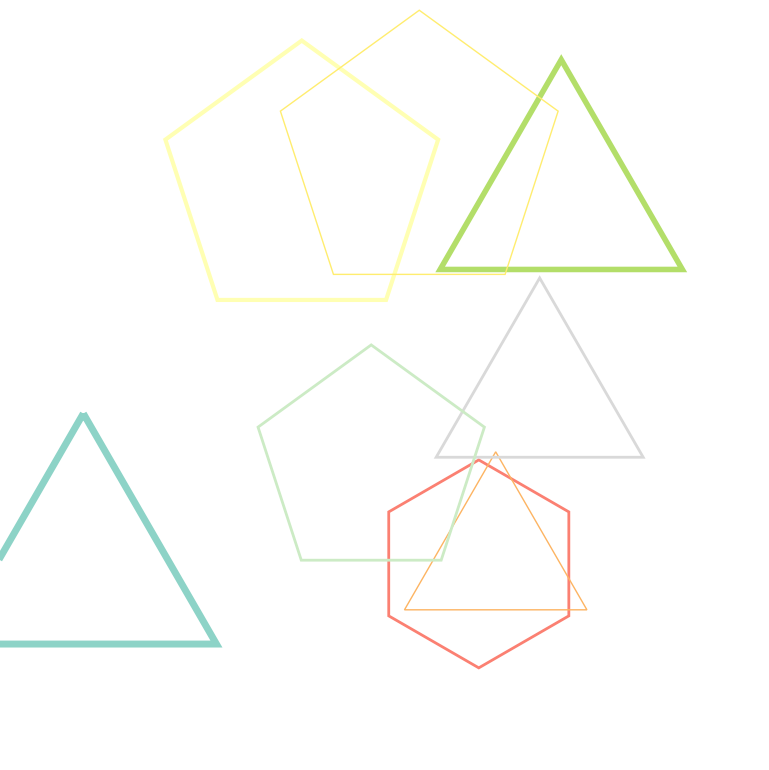[{"shape": "triangle", "thickness": 2.5, "radius": 1.0, "center": [0.108, 0.263]}, {"shape": "pentagon", "thickness": 1.5, "radius": 0.93, "center": [0.392, 0.761]}, {"shape": "hexagon", "thickness": 1, "radius": 0.68, "center": [0.622, 0.268]}, {"shape": "triangle", "thickness": 0.5, "radius": 0.68, "center": [0.644, 0.276]}, {"shape": "triangle", "thickness": 2, "radius": 0.91, "center": [0.729, 0.741]}, {"shape": "triangle", "thickness": 1, "radius": 0.78, "center": [0.701, 0.484]}, {"shape": "pentagon", "thickness": 1, "radius": 0.77, "center": [0.482, 0.398]}, {"shape": "pentagon", "thickness": 0.5, "radius": 0.95, "center": [0.545, 0.797]}]